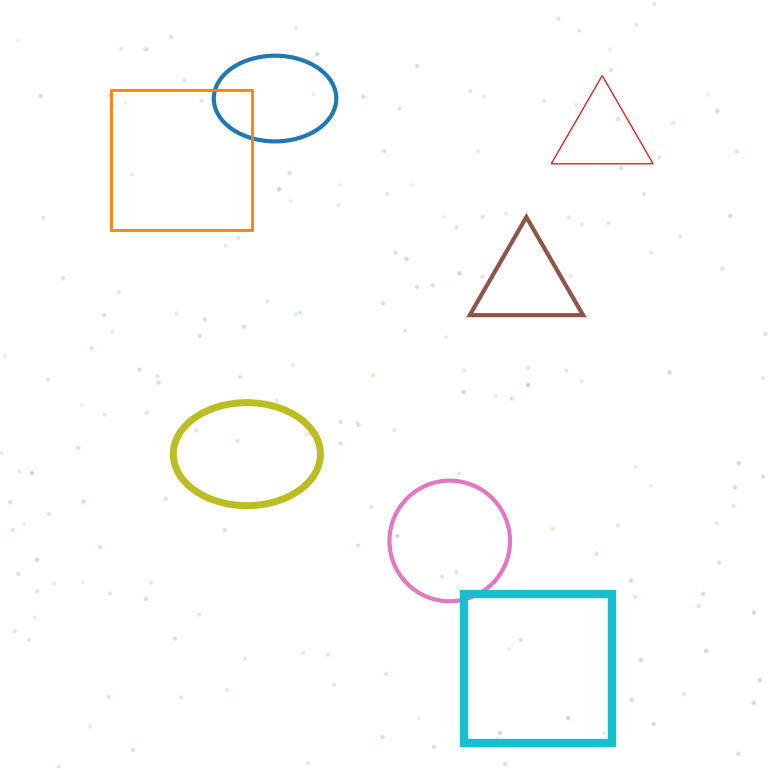[{"shape": "oval", "thickness": 1.5, "radius": 0.4, "center": [0.357, 0.872]}, {"shape": "square", "thickness": 1, "radius": 0.46, "center": [0.236, 0.792]}, {"shape": "triangle", "thickness": 0.5, "radius": 0.38, "center": [0.782, 0.825]}, {"shape": "triangle", "thickness": 1.5, "radius": 0.42, "center": [0.684, 0.633]}, {"shape": "circle", "thickness": 1.5, "radius": 0.39, "center": [0.584, 0.297]}, {"shape": "oval", "thickness": 2.5, "radius": 0.48, "center": [0.321, 0.41]}, {"shape": "square", "thickness": 3, "radius": 0.48, "center": [0.699, 0.132]}]